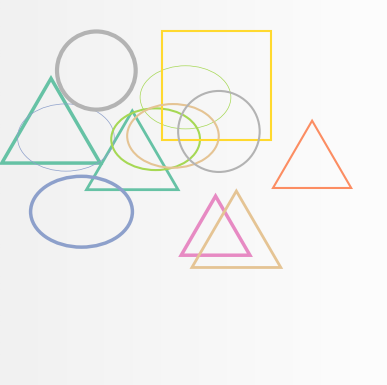[{"shape": "triangle", "thickness": 2.5, "radius": 0.73, "center": [0.132, 0.65]}, {"shape": "triangle", "thickness": 2, "radius": 0.68, "center": [0.341, 0.576]}, {"shape": "triangle", "thickness": 1.5, "radius": 0.58, "center": [0.805, 0.57]}, {"shape": "oval", "thickness": 2.5, "radius": 0.66, "center": [0.21, 0.45]}, {"shape": "oval", "thickness": 0.5, "radius": 0.62, "center": [0.17, 0.643]}, {"shape": "triangle", "thickness": 2.5, "radius": 0.51, "center": [0.556, 0.388]}, {"shape": "oval", "thickness": 1.5, "radius": 0.57, "center": [0.402, 0.638]}, {"shape": "oval", "thickness": 0.5, "radius": 0.59, "center": [0.479, 0.747]}, {"shape": "square", "thickness": 1.5, "radius": 0.71, "center": [0.559, 0.778]}, {"shape": "oval", "thickness": 1.5, "radius": 0.59, "center": [0.446, 0.647]}, {"shape": "triangle", "thickness": 2, "radius": 0.66, "center": [0.61, 0.371]}, {"shape": "circle", "thickness": 1.5, "radius": 0.53, "center": [0.565, 0.659]}, {"shape": "circle", "thickness": 3, "radius": 0.51, "center": [0.249, 0.817]}]